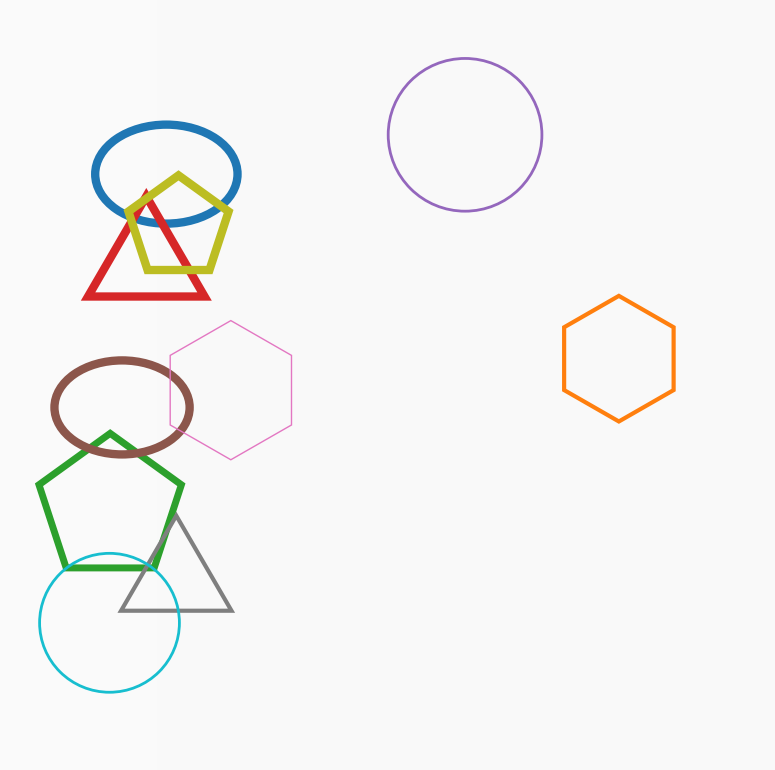[{"shape": "oval", "thickness": 3, "radius": 0.46, "center": [0.215, 0.774]}, {"shape": "hexagon", "thickness": 1.5, "radius": 0.41, "center": [0.799, 0.534]}, {"shape": "pentagon", "thickness": 2.5, "radius": 0.48, "center": [0.142, 0.341]}, {"shape": "triangle", "thickness": 3, "radius": 0.43, "center": [0.189, 0.658]}, {"shape": "circle", "thickness": 1, "radius": 0.5, "center": [0.6, 0.825]}, {"shape": "oval", "thickness": 3, "radius": 0.44, "center": [0.157, 0.471]}, {"shape": "hexagon", "thickness": 0.5, "radius": 0.45, "center": [0.298, 0.493]}, {"shape": "triangle", "thickness": 1.5, "radius": 0.41, "center": [0.227, 0.248]}, {"shape": "pentagon", "thickness": 3, "radius": 0.34, "center": [0.23, 0.704]}, {"shape": "circle", "thickness": 1, "radius": 0.45, "center": [0.141, 0.191]}]